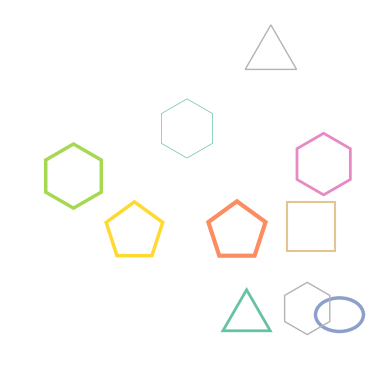[{"shape": "triangle", "thickness": 2, "radius": 0.35, "center": [0.641, 0.176]}, {"shape": "hexagon", "thickness": 0.5, "radius": 0.38, "center": [0.486, 0.666]}, {"shape": "pentagon", "thickness": 3, "radius": 0.39, "center": [0.615, 0.399]}, {"shape": "oval", "thickness": 2.5, "radius": 0.31, "center": [0.882, 0.183]}, {"shape": "hexagon", "thickness": 2, "radius": 0.4, "center": [0.841, 0.574]}, {"shape": "hexagon", "thickness": 2.5, "radius": 0.42, "center": [0.191, 0.543]}, {"shape": "pentagon", "thickness": 2.5, "radius": 0.39, "center": [0.349, 0.398]}, {"shape": "square", "thickness": 1.5, "radius": 0.31, "center": [0.807, 0.411]}, {"shape": "triangle", "thickness": 1, "radius": 0.39, "center": [0.704, 0.858]}, {"shape": "hexagon", "thickness": 1, "radius": 0.34, "center": [0.798, 0.199]}]